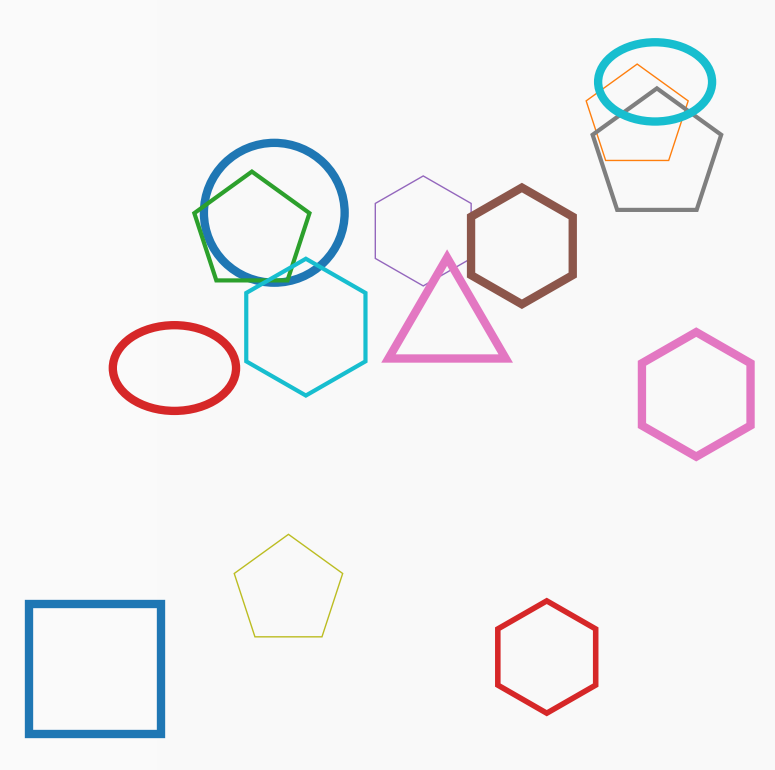[{"shape": "square", "thickness": 3, "radius": 0.42, "center": [0.123, 0.131]}, {"shape": "circle", "thickness": 3, "radius": 0.45, "center": [0.354, 0.724]}, {"shape": "pentagon", "thickness": 0.5, "radius": 0.35, "center": [0.822, 0.848]}, {"shape": "pentagon", "thickness": 1.5, "radius": 0.39, "center": [0.325, 0.699]}, {"shape": "oval", "thickness": 3, "radius": 0.4, "center": [0.225, 0.522]}, {"shape": "hexagon", "thickness": 2, "radius": 0.36, "center": [0.705, 0.147]}, {"shape": "hexagon", "thickness": 0.5, "radius": 0.36, "center": [0.546, 0.7]}, {"shape": "hexagon", "thickness": 3, "radius": 0.38, "center": [0.673, 0.681]}, {"shape": "triangle", "thickness": 3, "radius": 0.44, "center": [0.577, 0.578]}, {"shape": "hexagon", "thickness": 3, "radius": 0.4, "center": [0.898, 0.488]}, {"shape": "pentagon", "thickness": 1.5, "radius": 0.44, "center": [0.848, 0.798]}, {"shape": "pentagon", "thickness": 0.5, "radius": 0.37, "center": [0.372, 0.232]}, {"shape": "hexagon", "thickness": 1.5, "radius": 0.44, "center": [0.395, 0.575]}, {"shape": "oval", "thickness": 3, "radius": 0.37, "center": [0.845, 0.894]}]